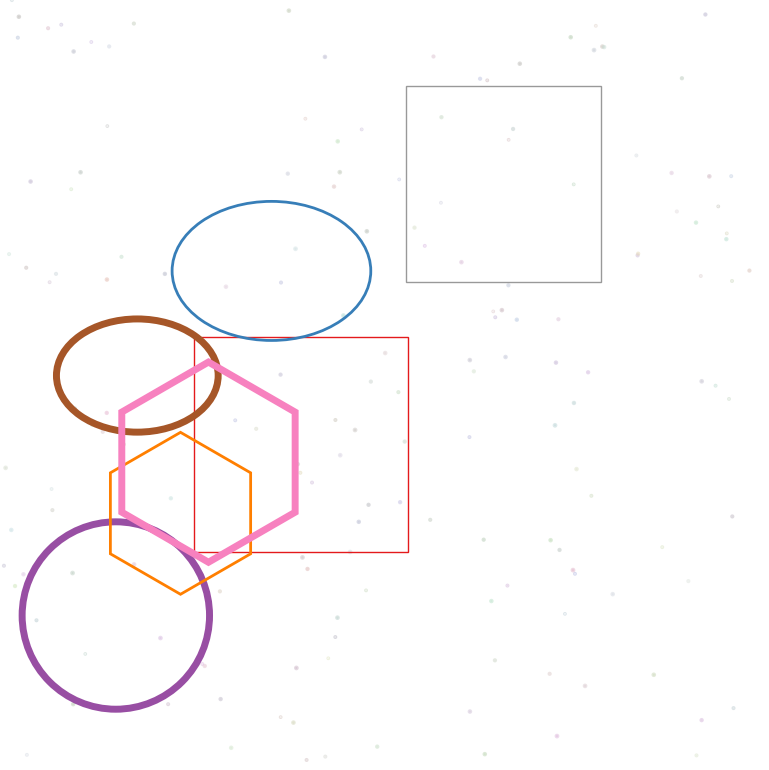[{"shape": "square", "thickness": 0.5, "radius": 0.7, "center": [0.391, 0.423]}, {"shape": "oval", "thickness": 1, "radius": 0.65, "center": [0.353, 0.648]}, {"shape": "circle", "thickness": 2.5, "radius": 0.61, "center": [0.15, 0.201]}, {"shape": "hexagon", "thickness": 1, "radius": 0.53, "center": [0.234, 0.333]}, {"shape": "oval", "thickness": 2.5, "radius": 0.53, "center": [0.178, 0.512]}, {"shape": "hexagon", "thickness": 2.5, "radius": 0.65, "center": [0.271, 0.4]}, {"shape": "square", "thickness": 0.5, "radius": 0.63, "center": [0.654, 0.761]}]